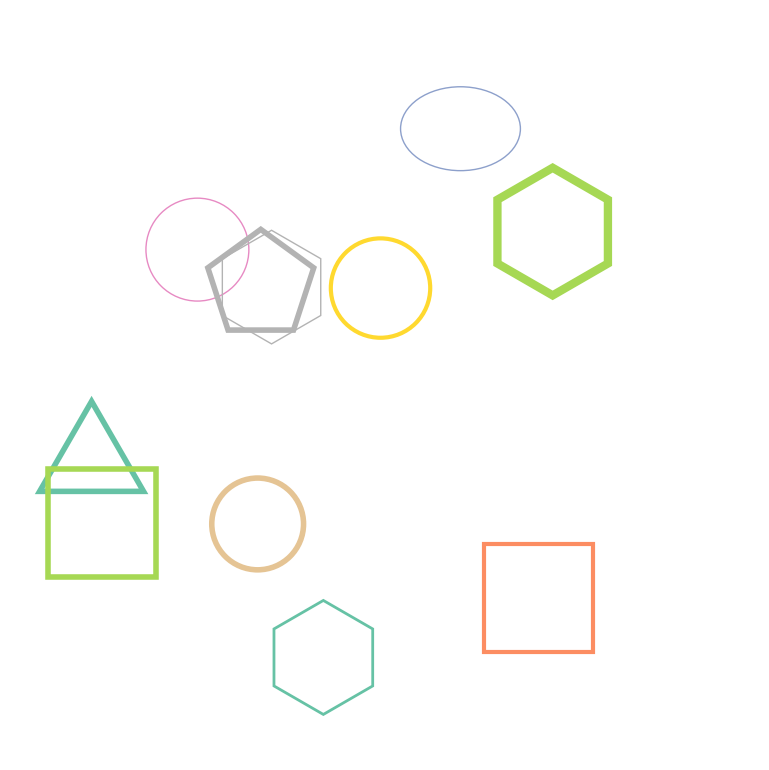[{"shape": "hexagon", "thickness": 1, "radius": 0.37, "center": [0.42, 0.146]}, {"shape": "triangle", "thickness": 2, "radius": 0.39, "center": [0.119, 0.401]}, {"shape": "square", "thickness": 1.5, "radius": 0.35, "center": [0.7, 0.223]}, {"shape": "oval", "thickness": 0.5, "radius": 0.39, "center": [0.598, 0.833]}, {"shape": "circle", "thickness": 0.5, "radius": 0.33, "center": [0.256, 0.676]}, {"shape": "square", "thickness": 2, "radius": 0.35, "center": [0.132, 0.321]}, {"shape": "hexagon", "thickness": 3, "radius": 0.41, "center": [0.718, 0.699]}, {"shape": "circle", "thickness": 1.5, "radius": 0.32, "center": [0.494, 0.626]}, {"shape": "circle", "thickness": 2, "radius": 0.3, "center": [0.335, 0.32]}, {"shape": "hexagon", "thickness": 0.5, "radius": 0.37, "center": [0.353, 0.627]}, {"shape": "pentagon", "thickness": 2, "radius": 0.36, "center": [0.339, 0.63]}]